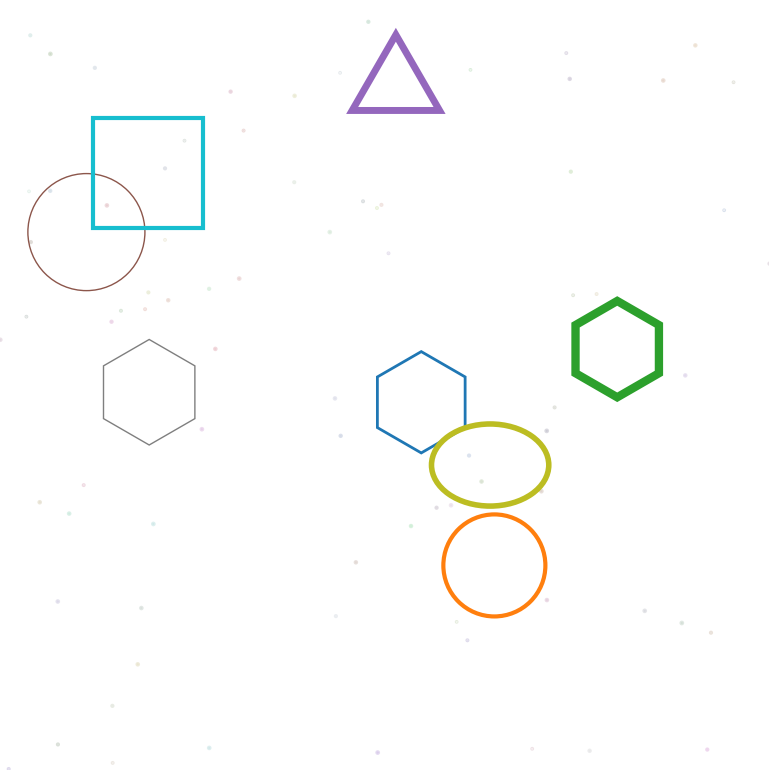[{"shape": "hexagon", "thickness": 1, "radius": 0.33, "center": [0.547, 0.478]}, {"shape": "circle", "thickness": 1.5, "radius": 0.33, "center": [0.642, 0.266]}, {"shape": "hexagon", "thickness": 3, "radius": 0.31, "center": [0.802, 0.547]}, {"shape": "triangle", "thickness": 2.5, "radius": 0.33, "center": [0.514, 0.889]}, {"shape": "circle", "thickness": 0.5, "radius": 0.38, "center": [0.112, 0.699]}, {"shape": "hexagon", "thickness": 0.5, "radius": 0.34, "center": [0.194, 0.491]}, {"shape": "oval", "thickness": 2, "radius": 0.38, "center": [0.637, 0.396]}, {"shape": "square", "thickness": 1.5, "radius": 0.36, "center": [0.192, 0.775]}]